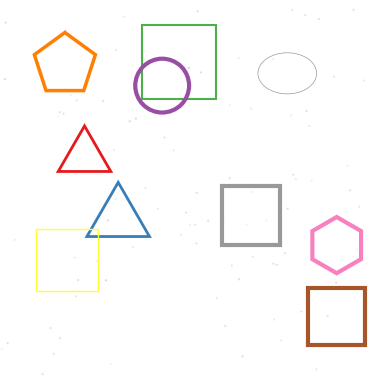[{"shape": "triangle", "thickness": 2, "radius": 0.39, "center": [0.22, 0.594]}, {"shape": "triangle", "thickness": 2, "radius": 0.47, "center": [0.307, 0.433]}, {"shape": "square", "thickness": 1.5, "radius": 0.48, "center": [0.466, 0.839]}, {"shape": "circle", "thickness": 3, "radius": 0.35, "center": [0.421, 0.778]}, {"shape": "pentagon", "thickness": 2.5, "radius": 0.42, "center": [0.169, 0.832]}, {"shape": "square", "thickness": 1, "radius": 0.4, "center": [0.174, 0.324]}, {"shape": "square", "thickness": 3, "radius": 0.37, "center": [0.874, 0.178]}, {"shape": "hexagon", "thickness": 3, "radius": 0.36, "center": [0.875, 0.363]}, {"shape": "square", "thickness": 3, "radius": 0.38, "center": [0.652, 0.44]}, {"shape": "oval", "thickness": 0.5, "radius": 0.38, "center": [0.746, 0.81]}]